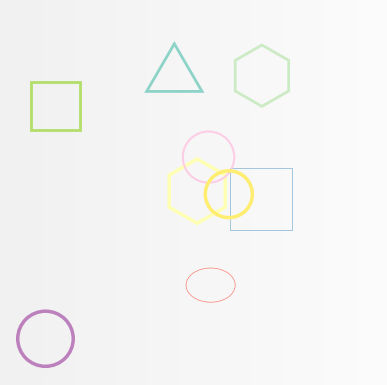[{"shape": "triangle", "thickness": 2, "radius": 0.41, "center": [0.45, 0.804]}, {"shape": "hexagon", "thickness": 2.5, "radius": 0.42, "center": [0.509, 0.504]}, {"shape": "oval", "thickness": 0.5, "radius": 0.32, "center": [0.544, 0.259]}, {"shape": "square", "thickness": 0.5, "radius": 0.4, "center": [0.674, 0.484]}, {"shape": "square", "thickness": 2, "radius": 0.31, "center": [0.144, 0.724]}, {"shape": "circle", "thickness": 1.5, "radius": 0.33, "center": [0.538, 0.592]}, {"shape": "circle", "thickness": 2.5, "radius": 0.36, "center": [0.117, 0.12]}, {"shape": "hexagon", "thickness": 2, "radius": 0.4, "center": [0.676, 0.803]}, {"shape": "circle", "thickness": 2.5, "radius": 0.3, "center": [0.591, 0.496]}]